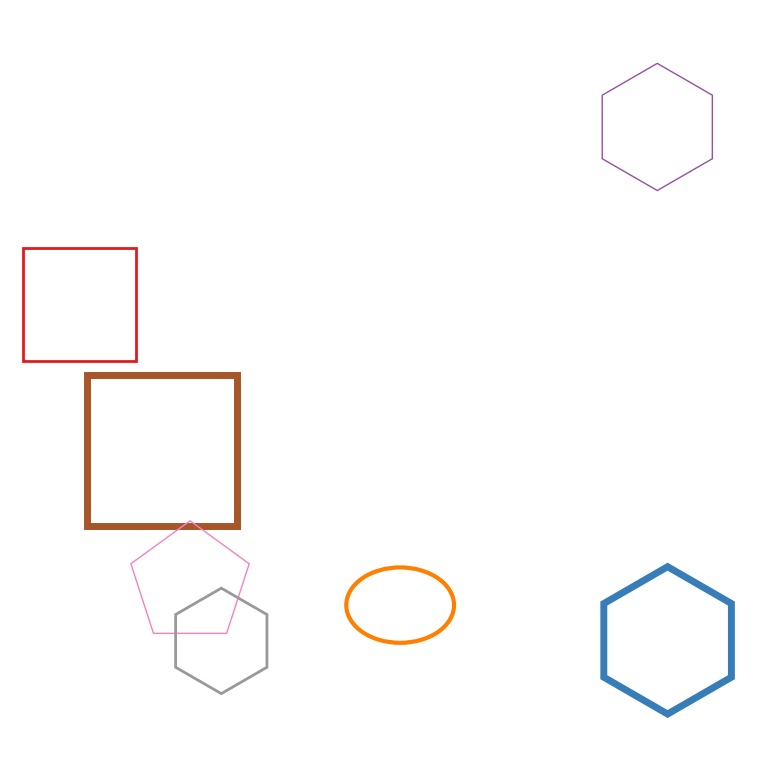[{"shape": "square", "thickness": 1, "radius": 0.37, "center": [0.103, 0.604]}, {"shape": "hexagon", "thickness": 2.5, "radius": 0.48, "center": [0.867, 0.168]}, {"shape": "hexagon", "thickness": 0.5, "radius": 0.41, "center": [0.854, 0.835]}, {"shape": "oval", "thickness": 1.5, "radius": 0.35, "center": [0.52, 0.214]}, {"shape": "square", "thickness": 2.5, "radius": 0.49, "center": [0.211, 0.415]}, {"shape": "pentagon", "thickness": 0.5, "radius": 0.4, "center": [0.247, 0.243]}, {"shape": "hexagon", "thickness": 1, "radius": 0.34, "center": [0.287, 0.168]}]